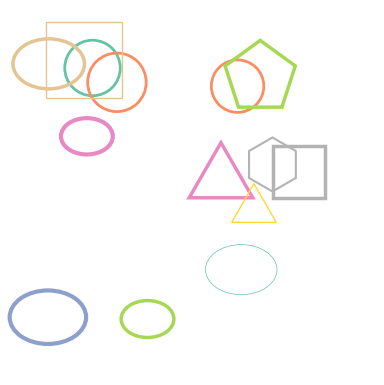[{"shape": "circle", "thickness": 2, "radius": 0.36, "center": [0.24, 0.823]}, {"shape": "oval", "thickness": 0.5, "radius": 0.46, "center": [0.627, 0.3]}, {"shape": "circle", "thickness": 2, "radius": 0.34, "center": [0.617, 0.776]}, {"shape": "circle", "thickness": 2, "radius": 0.38, "center": [0.304, 0.786]}, {"shape": "oval", "thickness": 3, "radius": 0.5, "center": [0.124, 0.176]}, {"shape": "triangle", "thickness": 2.5, "radius": 0.48, "center": [0.574, 0.534]}, {"shape": "oval", "thickness": 3, "radius": 0.34, "center": [0.226, 0.646]}, {"shape": "pentagon", "thickness": 2.5, "radius": 0.48, "center": [0.676, 0.799]}, {"shape": "oval", "thickness": 2.5, "radius": 0.34, "center": [0.383, 0.171]}, {"shape": "triangle", "thickness": 1, "radius": 0.33, "center": [0.66, 0.456]}, {"shape": "oval", "thickness": 2.5, "radius": 0.46, "center": [0.126, 0.834]}, {"shape": "square", "thickness": 1, "radius": 0.49, "center": [0.219, 0.845]}, {"shape": "hexagon", "thickness": 1.5, "radius": 0.35, "center": [0.708, 0.573]}, {"shape": "square", "thickness": 2.5, "radius": 0.34, "center": [0.777, 0.552]}]